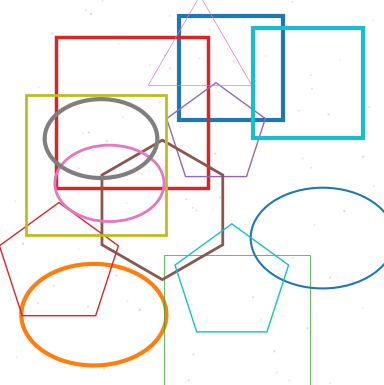[{"shape": "oval", "thickness": 1.5, "radius": 0.93, "center": [0.838, 0.382]}, {"shape": "square", "thickness": 3, "radius": 0.67, "center": [0.6, 0.822]}, {"shape": "oval", "thickness": 3, "radius": 0.94, "center": [0.244, 0.183]}, {"shape": "square", "thickness": 0.5, "radius": 0.95, "center": [0.615, 0.148]}, {"shape": "square", "thickness": 2.5, "radius": 0.98, "center": [0.343, 0.709]}, {"shape": "pentagon", "thickness": 1, "radius": 0.81, "center": [0.153, 0.311]}, {"shape": "pentagon", "thickness": 1, "radius": 0.67, "center": [0.561, 0.65]}, {"shape": "hexagon", "thickness": 2, "radius": 0.91, "center": [0.422, 0.455]}, {"shape": "oval", "thickness": 2, "radius": 0.71, "center": [0.284, 0.524]}, {"shape": "triangle", "thickness": 0.5, "radius": 0.78, "center": [0.52, 0.856]}, {"shape": "oval", "thickness": 3, "radius": 0.73, "center": [0.262, 0.64]}, {"shape": "square", "thickness": 2, "radius": 0.91, "center": [0.249, 0.571]}, {"shape": "square", "thickness": 3, "radius": 0.71, "center": [0.801, 0.784]}, {"shape": "pentagon", "thickness": 1, "radius": 0.78, "center": [0.602, 0.263]}]